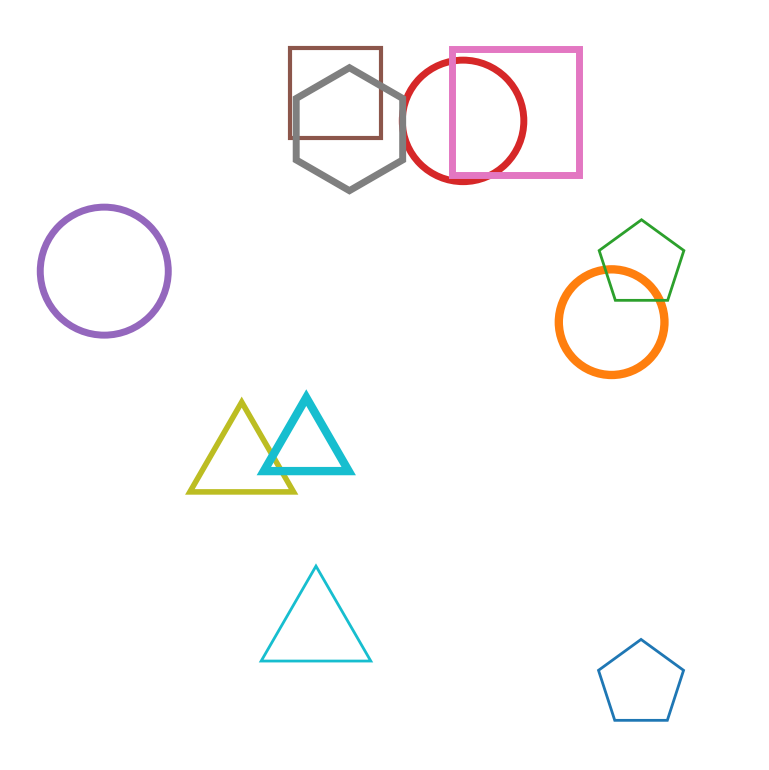[{"shape": "pentagon", "thickness": 1, "radius": 0.29, "center": [0.833, 0.111]}, {"shape": "circle", "thickness": 3, "radius": 0.34, "center": [0.794, 0.582]}, {"shape": "pentagon", "thickness": 1, "radius": 0.29, "center": [0.833, 0.657]}, {"shape": "circle", "thickness": 2.5, "radius": 0.39, "center": [0.601, 0.843]}, {"shape": "circle", "thickness": 2.5, "radius": 0.42, "center": [0.135, 0.648]}, {"shape": "square", "thickness": 1.5, "radius": 0.3, "center": [0.436, 0.879]}, {"shape": "square", "thickness": 2.5, "radius": 0.41, "center": [0.67, 0.854]}, {"shape": "hexagon", "thickness": 2.5, "radius": 0.4, "center": [0.454, 0.832]}, {"shape": "triangle", "thickness": 2, "radius": 0.39, "center": [0.314, 0.4]}, {"shape": "triangle", "thickness": 1, "radius": 0.41, "center": [0.41, 0.183]}, {"shape": "triangle", "thickness": 3, "radius": 0.32, "center": [0.398, 0.42]}]